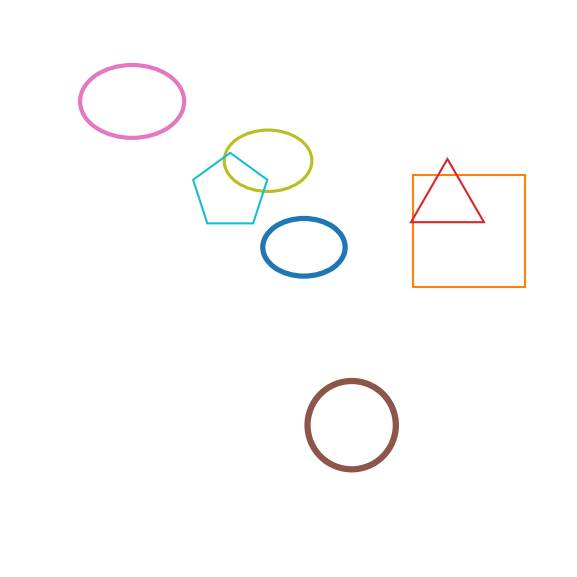[{"shape": "oval", "thickness": 2.5, "radius": 0.36, "center": [0.526, 0.571]}, {"shape": "square", "thickness": 1, "radius": 0.49, "center": [0.813, 0.599]}, {"shape": "triangle", "thickness": 1, "radius": 0.36, "center": [0.775, 0.651]}, {"shape": "circle", "thickness": 3, "radius": 0.38, "center": [0.609, 0.263]}, {"shape": "oval", "thickness": 2, "radius": 0.45, "center": [0.229, 0.823]}, {"shape": "oval", "thickness": 1.5, "radius": 0.38, "center": [0.464, 0.721]}, {"shape": "pentagon", "thickness": 1, "radius": 0.34, "center": [0.399, 0.667]}]